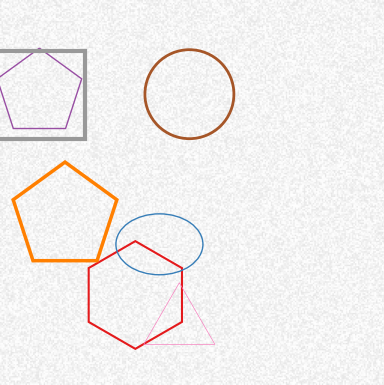[{"shape": "hexagon", "thickness": 1.5, "radius": 0.7, "center": [0.351, 0.234]}, {"shape": "oval", "thickness": 1, "radius": 0.57, "center": [0.414, 0.365]}, {"shape": "pentagon", "thickness": 1, "radius": 0.58, "center": [0.102, 0.76]}, {"shape": "pentagon", "thickness": 2.5, "radius": 0.71, "center": [0.169, 0.437]}, {"shape": "circle", "thickness": 2, "radius": 0.58, "center": [0.492, 0.755]}, {"shape": "triangle", "thickness": 0.5, "radius": 0.53, "center": [0.466, 0.159]}, {"shape": "square", "thickness": 3, "radius": 0.57, "center": [0.106, 0.753]}]